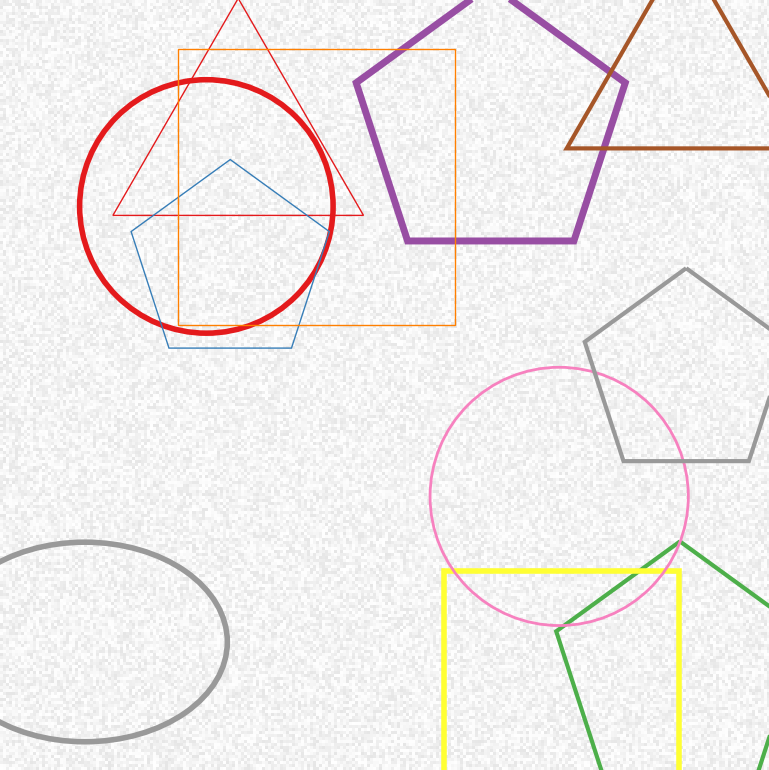[{"shape": "circle", "thickness": 2, "radius": 0.82, "center": [0.268, 0.732]}, {"shape": "triangle", "thickness": 0.5, "radius": 0.94, "center": [0.309, 0.814]}, {"shape": "pentagon", "thickness": 0.5, "radius": 0.68, "center": [0.299, 0.657]}, {"shape": "pentagon", "thickness": 1.5, "radius": 0.85, "center": [0.883, 0.128]}, {"shape": "pentagon", "thickness": 2.5, "radius": 0.92, "center": [0.637, 0.836]}, {"shape": "square", "thickness": 0.5, "radius": 0.9, "center": [0.411, 0.757]}, {"shape": "square", "thickness": 2, "radius": 0.76, "center": [0.729, 0.106]}, {"shape": "triangle", "thickness": 1.5, "radius": 0.87, "center": [0.887, 0.895]}, {"shape": "circle", "thickness": 1, "radius": 0.84, "center": [0.726, 0.355]}, {"shape": "pentagon", "thickness": 1.5, "radius": 0.69, "center": [0.891, 0.513]}, {"shape": "oval", "thickness": 2, "radius": 0.93, "center": [0.11, 0.166]}]